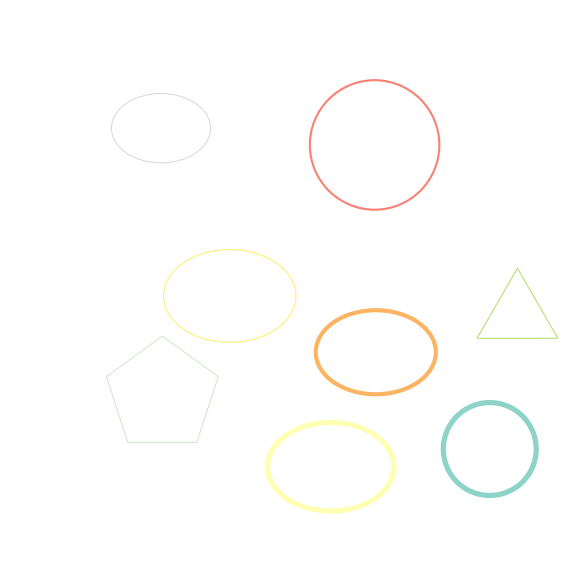[{"shape": "circle", "thickness": 2.5, "radius": 0.4, "center": [0.848, 0.222]}, {"shape": "oval", "thickness": 2.5, "radius": 0.55, "center": [0.573, 0.191]}, {"shape": "circle", "thickness": 1, "radius": 0.56, "center": [0.649, 0.748]}, {"shape": "oval", "thickness": 2, "radius": 0.52, "center": [0.651, 0.389]}, {"shape": "triangle", "thickness": 0.5, "radius": 0.4, "center": [0.896, 0.454]}, {"shape": "oval", "thickness": 0.5, "radius": 0.43, "center": [0.279, 0.777]}, {"shape": "pentagon", "thickness": 0.5, "radius": 0.51, "center": [0.281, 0.315]}, {"shape": "oval", "thickness": 0.5, "radius": 0.57, "center": [0.398, 0.487]}]